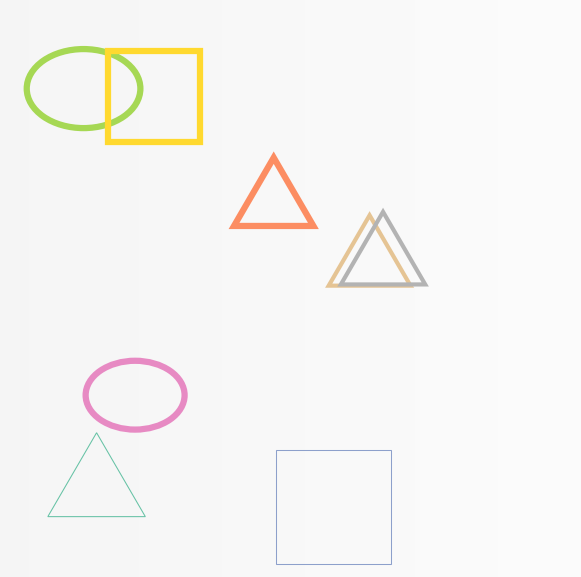[{"shape": "triangle", "thickness": 0.5, "radius": 0.48, "center": [0.166, 0.153]}, {"shape": "triangle", "thickness": 3, "radius": 0.39, "center": [0.471, 0.647]}, {"shape": "square", "thickness": 0.5, "radius": 0.5, "center": [0.574, 0.121]}, {"shape": "oval", "thickness": 3, "radius": 0.43, "center": [0.232, 0.315]}, {"shape": "oval", "thickness": 3, "radius": 0.49, "center": [0.144, 0.846]}, {"shape": "square", "thickness": 3, "radius": 0.39, "center": [0.265, 0.831]}, {"shape": "triangle", "thickness": 2, "radius": 0.41, "center": [0.636, 0.545]}, {"shape": "triangle", "thickness": 2, "radius": 0.42, "center": [0.659, 0.548]}]